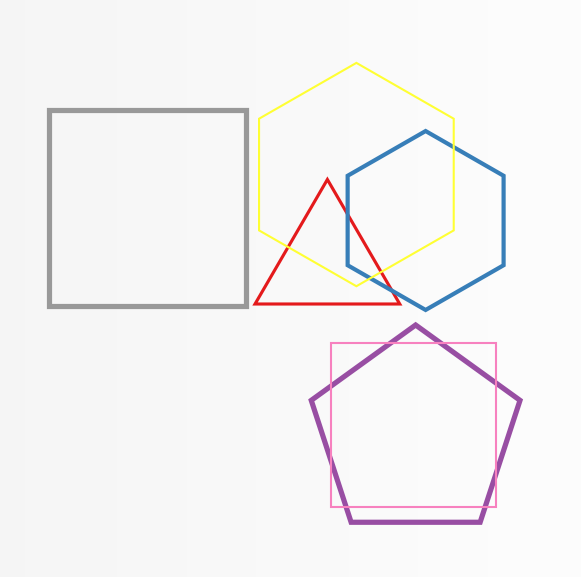[{"shape": "triangle", "thickness": 1.5, "radius": 0.72, "center": [0.563, 0.545]}, {"shape": "hexagon", "thickness": 2, "radius": 0.77, "center": [0.732, 0.617]}, {"shape": "pentagon", "thickness": 2.5, "radius": 0.94, "center": [0.715, 0.248]}, {"shape": "hexagon", "thickness": 1, "radius": 0.97, "center": [0.613, 0.697]}, {"shape": "square", "thickness": 1, "radius": 0.71, "center": [0.712, 0.264]}, {"shape": "square", "thickness": 2.5, "radius": 0.85, "center": [0.253, 0.64]}]